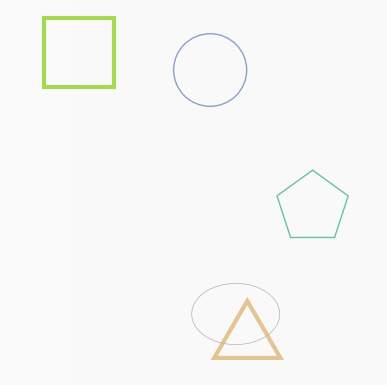[{"shape": "pentagon", "thickness": 1, "radius": 0.48, "center": [0.807, 0.461]}, {"shape": "circle", "thickness": 1, "radius": 0.47, "center": [0.542, 0.818]}, {"shape": "square", "thickness": 3, "radius": 0.45, "center": [0.204, 0.863]}, {"shape": "triangle", "thickness": 3, "radius": 0.49, "center": [0.638, 0.12]}, {"shape": "oval", "thickness": 0.5, "radius": 0.57, "center": [0.608, 0.184]}]